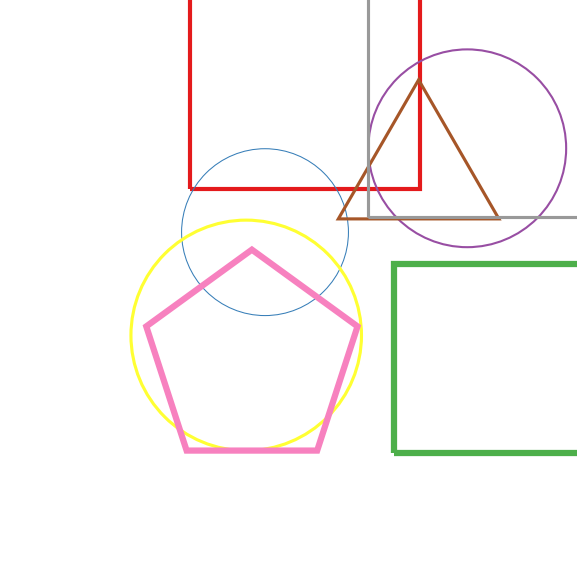[{"shape": "square", "thickness": 2, "radius": 1.0, "center": [0.529, 0.871]}, {"shape": "circle", "thickness": 0.5, "radius": 0.72, "center": [0.459, 0.597]}, {"shape": "square", "thickness": 3, "radius": 0.82, "center": [0.846, 0.379]}, {"shape": "circle", "thickness": 1, "radius": 0.86, "center": [0.809, 0.742]}, {"shape": "circle", "thickness": 1.5, "radius": 1.0, "center": [0.426, 0.418]}, {"shape": "triangle", "thickness": 1.5, "radius": 0.8, "center": [0.725, 0.7]}, {"shape": "pentagon", "thickness": 3, "radius": 0.96, "center": [0.436, 0.374]}, {"shape": "square", "thickness": 1.5, "radius": 0.95, "center": [0.828, 0.813]}]